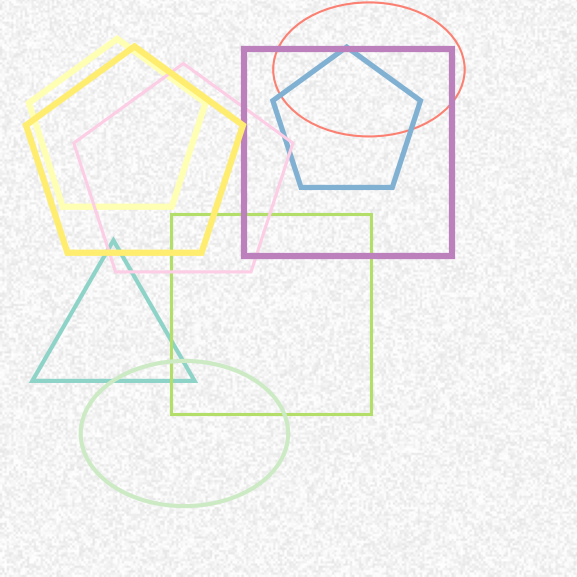[{"shape": "triangle", "thickness": 2, "radius": 0.81, "center": [0.196, 0.421]}, {"shape": "pentagon", "thickness": 3, "radius": 0.8, "center": [0.203, 0.771]}, {"shape": "oval", "thickness": 1, "radius": 0.83, "center": [0.639, 0.879]}, {"shape": "pentagon", "thickness": 2.5, "radius": 0.67, "center": [0.6, 0.783]}, {"shape": "square", "thickness": 1.5, "radius": 0.87, "center": [0.469, 0.456]}, {"shape": "pentagon", "thickness": 1.5, "radius": 1.0, "center": [0.317, 0.69]}, {"shape": "square", "thickness": 3, "radius": 0.9, "center": [0.602, 0.735]}, {"shape": "oval", "thickness": 2, "radius": 0.9, "center": [0.319, 0.248]}, {"shape": "pentagon", "thickness": 3, "radius": 0.99, "center": [0.233, 0.721]}]